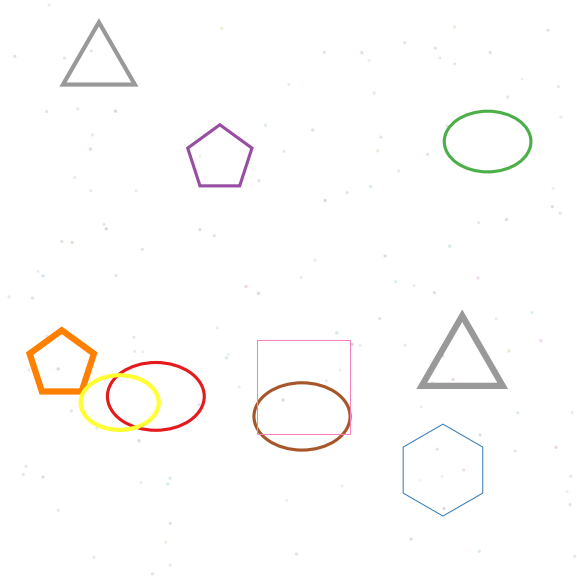[{"shape": "oval", "thickness": 1.5, "radius": 0.42, "center": [0.27, 0.313]}, {"shape": "hexagon", "thickness": 0.5, "radius": 0.4, "center": [0.767, 0.185]}, {"shape": "oval", "thickness": 1.5, "radius": 0.38, "center": [0.844, 0.754]}, {"shape": "pentagon", "thickness": 1.5, "radius": 0.29, "center": [0.381, 0.725]}, {"shape": "pentagon", "thickness": 3, "radius": 0.29, "center": [0.107, 0.369]}, {"shape": "oval", "thickness": 2, "radius": 0.34, "center": [0.207, 0.302]}, {"shape": "oval", "thickness": 1.5, "radius": 0.42, "center": [0.523, 0.278]}, {"shape": "square", "thickness": 0.5, "radius": 0.41, "center": [0.526, 0.329]}, {"shape": "triangle", "thickness": 2, "radius": 0.36, "center": [0.171, 0.889]}, {"shape": "triangle", "thickness": 3, "radius": 0.4, "center": [0.8, 0.371]}]